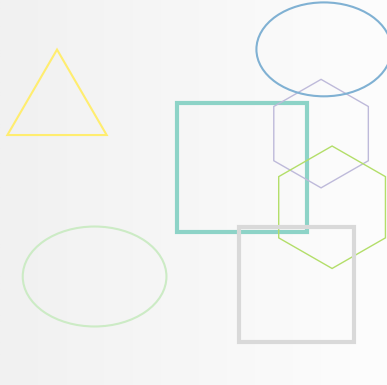[{"shape": "square", "thickness": 3, "radius": 0.84, "center": [0.625, 0.565]}, {"shape": "hexagon", "thickness": 1, "radius": 0.7, "center": [0.829, 0.653]}, {"shape": "oval", "thickness": 1.5, "radius": 0.87, "center": [0.836, 0.872]}, {"shape": "hexagon", "thickness": 1, "radius": 0.8, "center": [0.857, 0.462]}, {"shape": "square", "thickness": 3, "radius": 0.74, "center": [0.766, 0.262]}, {"shape": "oval", "thickness": 1.5, "radius": 0.93, "center": [0.244, 0.282]}, {"shape": "triangle", "thickness": 1.5, "radius": 0.74, "center": [0.147, 0.723]}]